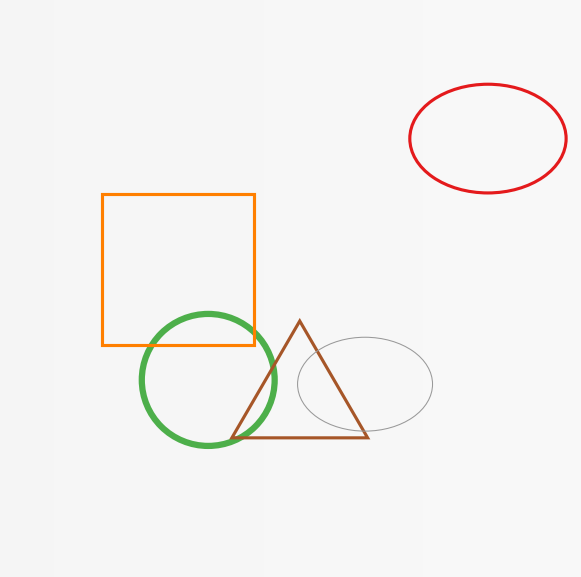[{"shape": "oval", "thickness": 1.5, "radius": 0.67, "center": [0.84, 0.759]}, {"shape": "circle", "thickness": 3, "radius": 0.57, "center": [0.358, 0.341]}, {"shape": "square", "thickness": 1.5, "radius": 0.65, "center": [0.307, 0.533]}, {"shape": "triangle", "thickness": 1.5, "radius": 0.67, "center": [0.516, 0.308]}, {"shape": "oval", "thickness": 0.5, "radius": 0.58, "center": [0.628, 0.334]}]